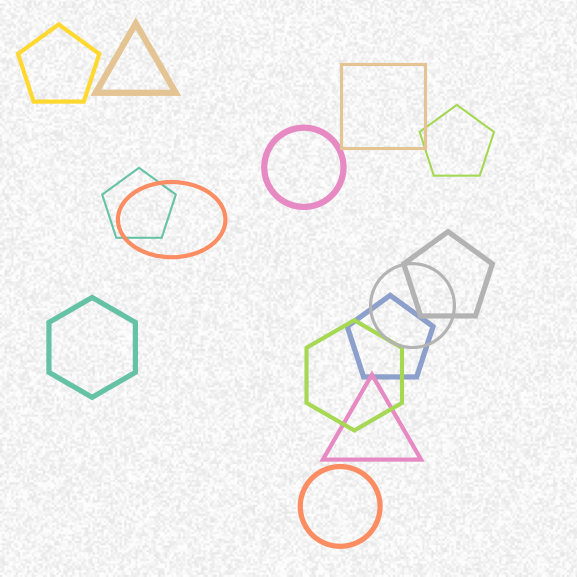[{"shape": "pentagon", "thickness": 1, "radius": 0.33, "center": [0.241, 0.642]}, {"shape": "hexagon", "thickness": 2.5, "radius": 0.43, "center": [0.16, 0.398]}, {"shape": "circle", "thickness": 2.5, "radius": 0.35, "center": [0.589, 0.122]}, {"shape": "oval", "thickness": 2, "radius": 0.47, "center": [0.297, 0.619]}, {"shape": "pentagon", "thickness": 2.5, "radius": 0.39, "center": [0.676, 0.41]}, {"shape": "triangle", "thickness": 2, "radius": 0.49, "center": [0.644, 0.252]}, {"shape": "circle", "thickness": 3, "radius": 0.34, "center": [0.526, 0.709]}, {"shape": "hexagon", "thickness": 2, "radius": 0.48, "center": [0.613, 0.349]}, {"shape": "pentagon", "thickness": 1, "radius": 0.34, "center": [0.791, 0.75]}, {"shape": "pentagon", "thickness": 2, "radius": 0.37, "center": [0.102, 0.883]}, {"shape": "square", "thickness": 1.5, "radius": 0.37, "center": [0.663, 0.816]}, {"shape": "triangle", "thickness": 3, "radius": 0.4, "center": [0.235, 0.878]}, {"shape": "pentagon", "thickness": 2.5, "radius": 0.4, "center": [0.776, 0.517]}, {"shape": "circle", "thickness": 1.5, "radius": 0.36, "center": [0.714, 0.47]}]